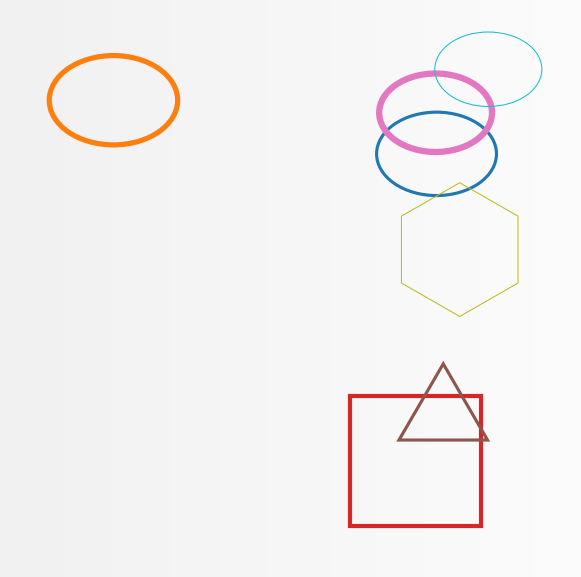[{"shape": "oval", "thickness": 1.5, "radius": 0.52, "center": [0.751, 0.733]}, {"shape": "oval", "thickness": 2.5, "radius": 0.55, "center": [0.195, 0.826]}, {"shape": "square", "thickness": 2, "radius": 0.56, "center": [0.715, 0.201]}, {"shape": "triangle", "thickness": 1.5, "radius": 0.44, "center": [0.763, 0.281]}, {"shape": "oval", "thickness": 3, "radius": 0.49, "center": [0.749, 0.804]}, {"shape": "hexagon", "thickness": 0.5, "radius": 0.58, "center": [0.791, 0.567]}, {"shape": "oval", "thickness": 0.5, "radius": 0.46, "center": [0.84, 0.879]}]